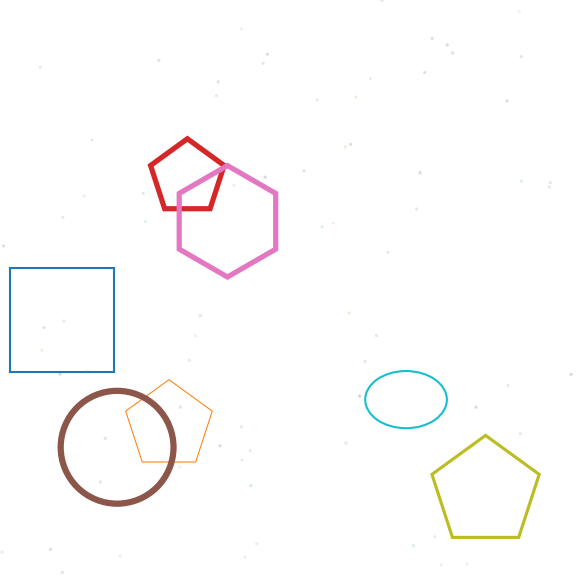[{"shape": "square", "thickness": 1, "radius": 0.45, "center": [0.107, 0.445]}, {"shape": "pentagon", "thickness": 0.5, "radius": 0.39, "center": [0.293, 0.263]}, {"shape": "pentagon", "thickness": 2.5, "radius": 0.33, "center": [0.324, 0.692]}, {"shape": "circle", "thickness": 3, "radius": 0.49, "center": [0.203, 0.225]}, {"shape": "hexagon", "thickness": 2.5, "radius": 0.48, "center": [0.394, 0.616]}, {"shape": "pentagon", "thickness": 1.5, "radius": 0.49, "center": [0.841, 0.148]}, {"shape": "oval", "thickness": 1, "radius": 0.35, "center": [0.703, 0.307]}]